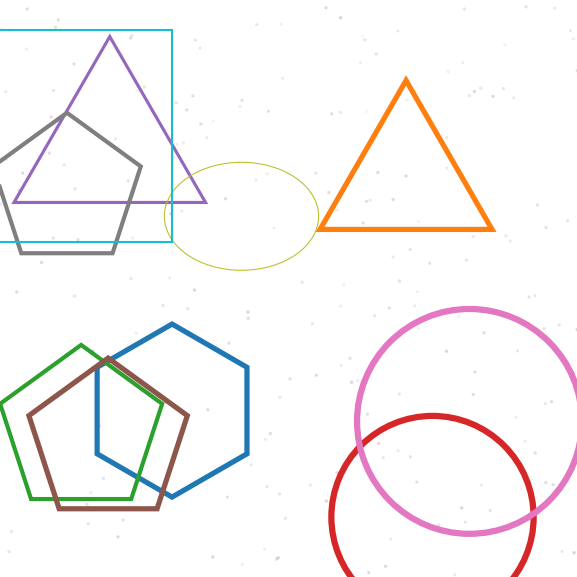[{"shape": "hexagon", "thickness": 2.5, "radius": 0.75, "center": [0.298, 0.288]}, {"shape": "triangle", "thickness": 2.5, "radius": 0.86, "center": [0.703, 0.688]}, {"shape": "pentagon", "thickness": 2, "radius": 0.74, "center": [0.141, 0.254]}, {"shape": "circle", "thickness": 3, "radius": 0.88, "center": [0.749, 0.104]}, {"shape": "triangle", "thickness": 1.5, "radius": 0.96, "center": [0.19, 0.744]}, {"shape": "pentagon", "thickness": 2.5, "radius": 0.72, "center": [0.187, 0.235]}, {"shape": "circle", "thickness": 3, "radius": 0.97, "center": [0.813, 0.269]}, {"shape": "pentagon", "thickness": 2, "radius": 0.67, "center": [0.116, 0.669]}, {"shape": "oval", "thickness": 0.5, "radius": 0.67, "center": [0.418, 0.625]}, {"shape": "square", "thickness": 1, "radius": 0.92, "center": [0.113, 0.764]}]